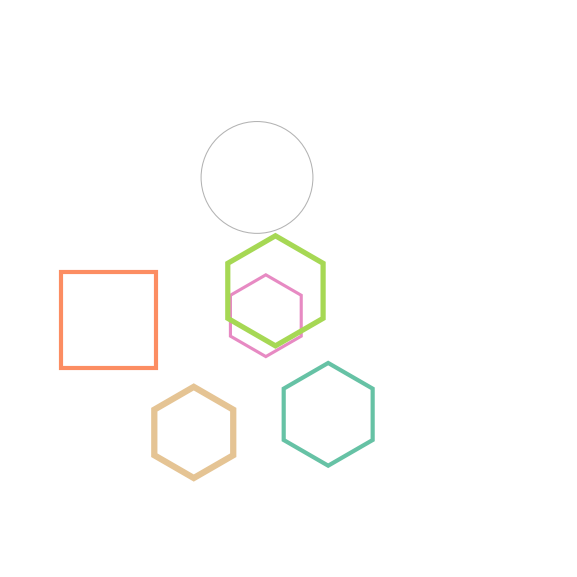[{"shape": "hexagon", "thickness": 2, "radius": 0.44, "center": [0.568, 0.282]}, {"shape": "square", "thickness": 2, "radius": 0.41, "center": [0.188, 0.445]}, {"shape": "hexagon", "thickness": 1.5, "radius": 0.35, "center": [0.46, 0.452]}, {"shape": "hexagon", "thickness": 2.5, "radius": 0.48, "center": [0.477, 0.496]}, {"shape": "hexagon", "thickness": 3, "radius": 0.39, "center": [0.336, 0.25]}, {"shape": "circle", "thickness": 0.5, "radius": 0.48, "center": [0.445, 0.692]}]